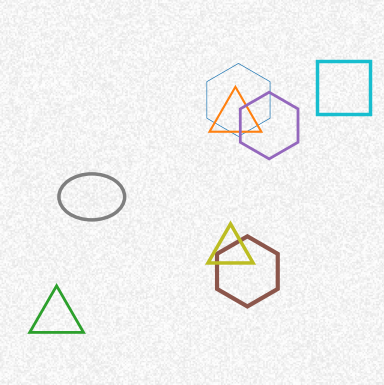[{"shape": "hexagon", "thickness": 0.5, "radius": 0.47, "center": [0.619, 0.74]}, {"shape": "triangle", "thickness": 1.5, "radius": 0.39, "center": [0.611, 0.697]}, {"shape": "triangle", "thickness": 2, "radius": 0.4, "center": [0.147, 0.177]}, {"shape": "hexagon", "thickness": 2, "radius": 0.43, "center": [0.699, 0.674]}, {"shape": "hexagon", "thickness": 3, "radius": 0.46, "center": [0.643, 0.295]}, {"shape": "oval", "thickness": 2.5, "radius": 0.43, "center": [0.238, 0.489]}, {"shape": "triangle", "thickness": 2.5, "radius": 0.34, "center": [0.599, 0.351]}, {"shape": "square", "thickness": 2.5, "radius": 0.35, "center": [0.892, 0.773]}]